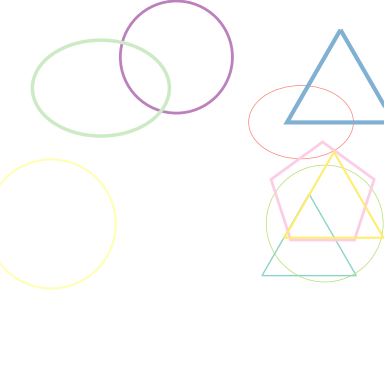[{"shape": "triangle", "thickness": 1, "radius": 0.71, "center": [0.803, 0.355]}, {"shape": "circle", "thickness": 1.5, "radius": 0.84, "center": [0.133, 0.418]}, {"shape": "oval", "thickness": 0.5, "radius": 0.68, "center": [0.782, 0.683]}, {"shape": "triangle", "thickness": 3, "radius": 0.8, "center": [0.884, 0.762]}, {"shape": "circle", "thickness": 0.5, "radius": 0.76, "center": [0.843, 0.419]}, {"shape": "pentagon", "thickness": 2, "radius": 0.7, "center": [0.838, 0.49]}, {"shape": "circle", "thickness": 2, "radius": 0.73, "center": [0.458, 0.852]}, {"shape": "oval", "thickness": 2.5, "radius": 0.89, "center": [0.262, 0.771]}, {"shape": "triangle", "thickness": 1.5, "radius": 0.74, "center": [0.867, 0.457]}]